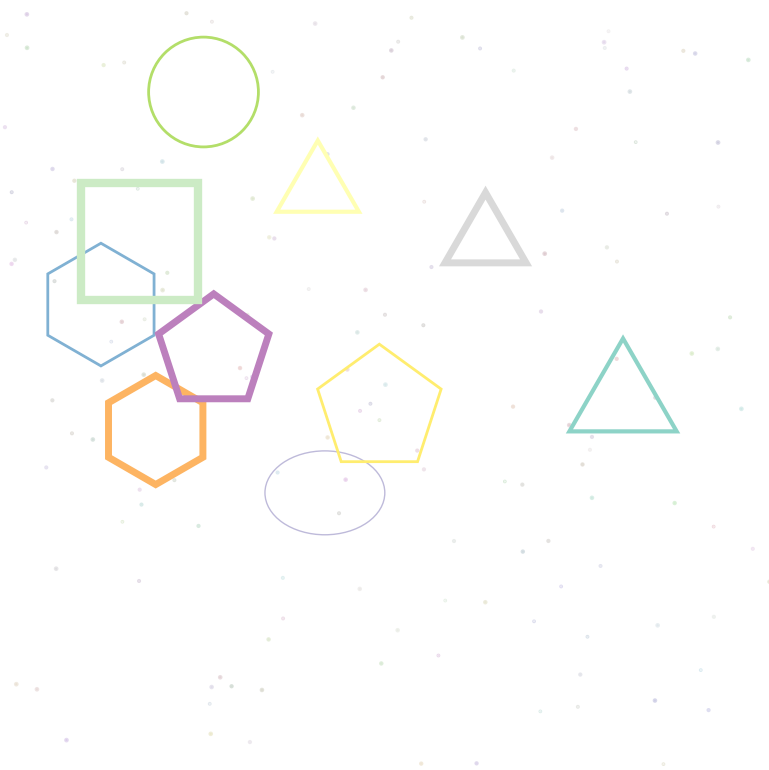[{"shape": "triangle", "thickness": 1.5, "radius": 0.4, "center": [0.809, 0.48]}, {"shape": "triangle", "thickness": 1.5, "radius": 0.31, "center": [0.413, 0.756]}, {"shape": "oval", "thickness": 0.5, "radius": 0.39, "center": [0.422, 0.36]}, {"shape": "hexagon", "thickness": 1, "radius": 0.4, "center": [0.131, 0.604]}, {"shape": "hexagon", "thickness": 2.5, "radius": 0.35, "center": [0.202, 0.442]}, {"shape": "circle", "thickness": 1, "radius": 0.36, "center": [0.264, 0.881]}, {"shape": "triangle", "thickness": 2.5, "radius": 0.3, "center": [0.631, 0.689]}, {"shape": "pentagon", "thickness": 2.5, "radius": 0.38, "center": [0.278, 0.543]}, {"shape": "square", "thickness": 3, "radius": 0.38, "center": [0.181, 0.687]}, {"shape": "pentagon", "thickness": 1, "radius": 0.42, "center": [0.493, 0.469]}]